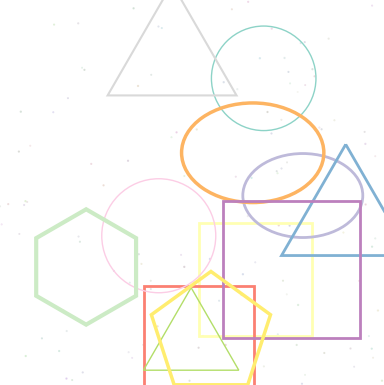[{"shape": "circle", "thickness": 1, "radius": 0.68, "center": [0.685, 0.797]}, {"shape": "square", "thickness": 2, "radius": 0.74, "center": [0.663, 0.274]}, {"shape": "oval", "thickness": 2, "radius": 0.78, "center": [0.786, 0.492]}, {"shape": "square", "thickness": 2, "radius": 0.71, "center": [0.517, 0.117]}, {"shape": "triangle", "thickness": 2, "radius": 0.96, "center": [0.898, 0.433]}, {"shape": "oval", "thickness": 2.5, "radius": 0.92, "center": [0.656, 0.603]}, {"shape": "triangle", "thickness": 1, "radius": 0.71, "center": [0.496, 0.11]}, {"shape": "circle", "thickness": 1, "radius": 0.74, "center": [0.412, 0.388]}, {"shape": "triangle", "thickness": 1.5, "radius": 0.97, "center": [0.447, 0.849]}, {"shape": "square", "thickness": 2, "radius": 0.89, "center": [0.757, 0.3]}, {"shape": "hexagon", "thickness": 3, "radius": 0.75, "center": [0.224, 0.307]}, {"shape": "pentagon", "thickness": 2.5, "radius": 0.81, "center": [0.548, 0.132]}]